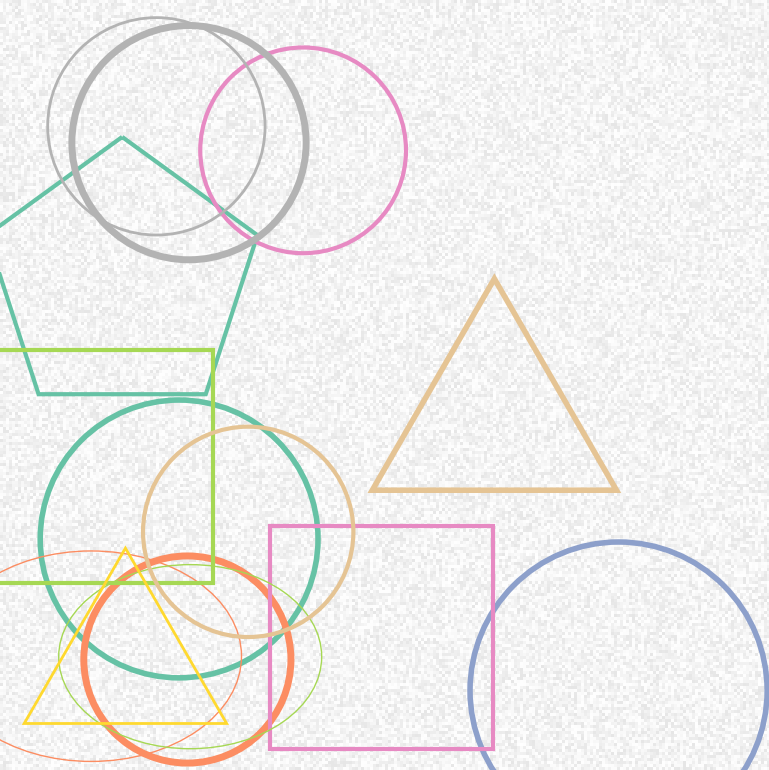[{"shape": "circle", "thickness": 2, "radius": 0.9, "center": [0.233, 0.3]}, {"shape": "pentagon", "thickness": 1.5, "radius": 0.92, "center": [0.159, 0.637]}, {"shape": "oval", "thickness": 0.5, "radius": 0.98, "center": [0.118, 0.148]}, {"shape": "circle", "thickness": 2.5, "radius": 0.67, "center": [0.243, 0.143]}, {"shape": "circle", "thickness": 2, "radius": 0.96, "center": [0.803, 0.103]}, {"shape": "square", "thickness": 1.5, "radius": 0.72, "center": [0.495, 0.172]}, {"shape": "circle", "thickness": 1.5, "radius": 0.67, "center": [0.394, 0.805]}, {"shape": "oval", "thickness": 0.5, "radius": 0.85, "center": [0.247, 0.147]}, {"shape": "square", "thickness": 1.5, "radius": 0.76, "center": [0.125, 0.394]}, {"shape": "triangle", "thickness": 1, "radius": 0.76, "center": [0.163, 0.136]}, {"shape": "circle", "thickness": 1.5, "radius": 0.68, "center": [0.322, 0.309]}, {"shape": "triangle", "thickness": 2, "radius": 0.92, "center": [0.642, 0.455]}, {"shape": "circle", "thickness": 1, "radius": 0.71, "center": [0.203, 0.836]}, {"shape": "circle", "thickness": 2.5, "radius": 0.76, "center": [0.245, 0.815]}]